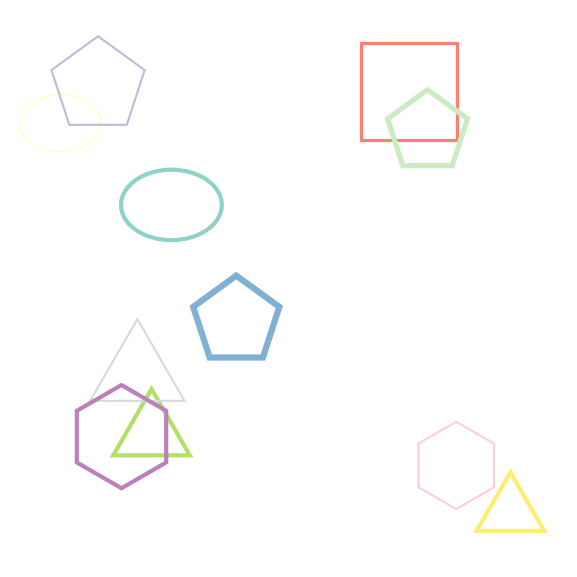[{"shape": "oval", "thickness": 2, "radius": 0.44, "center": [0.297, 0.644]}, {"shape": "oval", "thickness": 0.5, "radius": 0.35, "center": [0.104, 0.786]}, {"shape": "pentagon", "thickness": 1, "radius": 0.42, "center": [0.17, 0.852]}, {"shape": "square", "thickness": 1.5, "radius": 0.42, "center": [0.709, 0.841]}, {"shape": "pentagon", "thickness": 3, "radius": 0.39, "center": [0.409, 0.443]}, {"shape": "triangle", "thickness": 2, "radius": 0.38, "center": [0.262, 0.249]}, {"shape": "hexagon", "thickness": 1, "radius": 0.38, "center": [0.79, 0.193]}, {"shape": "triangle", "thickness": 1, "radius": 0.47, "center": [0.238, 0.352]}, {"shape": "hexagon", "thickness": 2, "radius": 0.45, "center": [0.21, 0.243]}, {"shape": "pentagon", "thickness": 2.5, "radius": 0.36, "center": [0.74, 0.771]}, {"shape": "triangle", "thickness": 2, "radius": 0.34, "center": [0.884, 0.114]}]